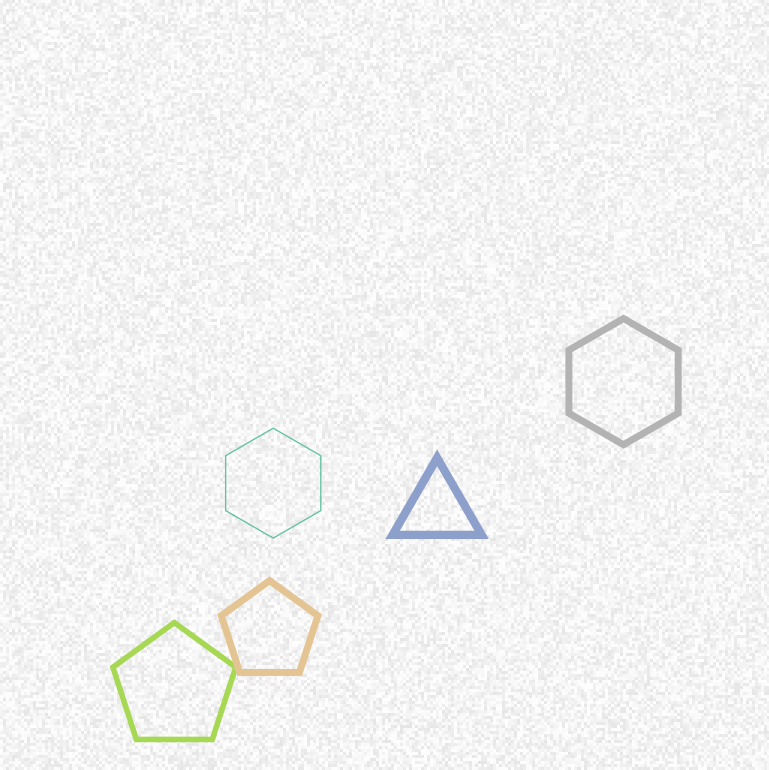[{"shape": "hexagon", "thickness": 0.5, "radius": 0.36, "center": [0.355, 0.373]}, {"shape": "triangle", "thickness": 3, "radius": 0.33, "center": [0.568, 0.339]}, {"shape": "pentagon", "thickness": 2, "radius": 0.42, "center": [0.226, 0.108]}, {"shape": "pentagon", "thickness": 2.5, "radius": 0.33, "center": [0.35, 0.18]}, {"shape": "hexagon", "thickness": 2.5, "radius": 0.41, "center": [0.81, 0.504]}]